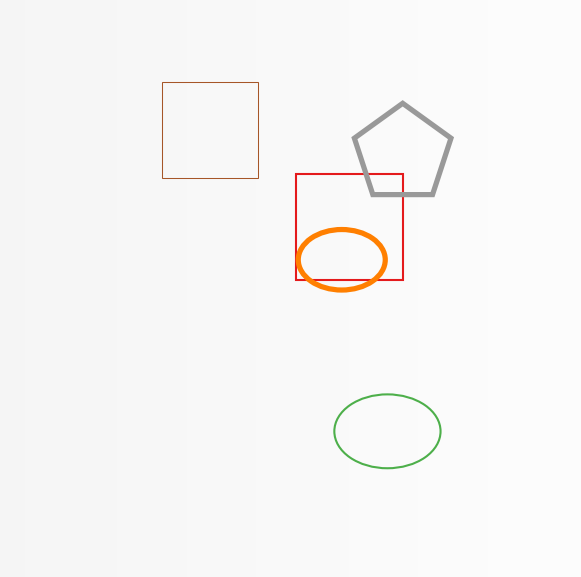[{"shape": "square", "thickness": 1, "radius": 0.46, "center": [0.601, 0.606]}, {"shape": "oval", "thickness": 1, "radius": 0.46, "center": [0.667, 0.252]}, {"shape": "oval", "thickness": 2.5, "radius": 0.37, "center": [0.588, 0.549]}, {"shape": "square", "thickness": 0.5, "radius": 0.41, "center": [0.361, 0.774]}, {"shape": "pentagon", "thickness": 2.5, "radius": 0.44, "center": [0.693, 0.733]}]